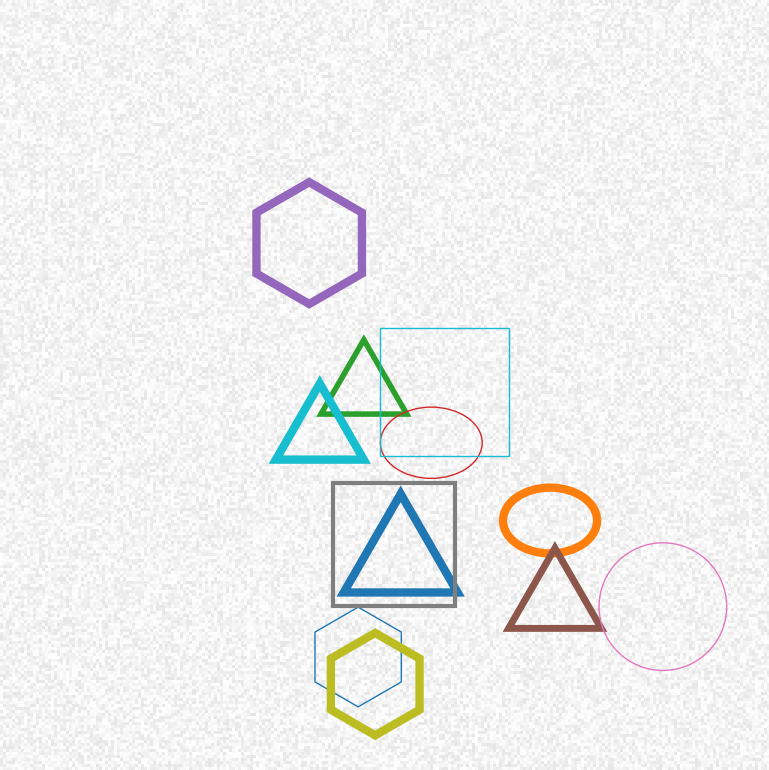[{"shape": "hexagon", "thickness": 0.5, "radius": 0.32, "center": [0.465, 0.147]}, {"shape": "triangle", "thickness": 3, "radius": 0.43, "center": [0.52, 0.273]}, {"shape": "oval", "thickness": 3, "radius": 0.31, "center": [0.714, 0.324]}, {"shape": "triangle", "thickness": 2, "radius": 0.32, "center": [0.473, 0.494]}, {"shape": "oval", "thickness": 0.5, "radius": 0.33, "center": [0.56, 0.425]}, {"shape": "hexagon", "thickness": 3, "radius": 0.4, "center": [0.402, 0.684]}, {"shape": "triangle", "thickness": 2.5, "radius": 0.35, "center": [0.721, 0.219]}, {"shape": "circle", "thickness": 0.5, "radius": 0.41, "center": [0.861, 0.212]}, {"shape": "square", "thickness": 1.5, "radius": 0.4, "center": [0.512, 0.293]}, {"shape": "hexagon", "thickness": 3, "radius": 0.33, "center": [0.487, 0.112]}, {"shape": "square", "thickness": 0.5, "radius": 0.42, "center": [0.577, 0.491]}, {"shape": "triangle", "thickness": 3, "radius": 0.33, "center": [0.415, 0.436]}]